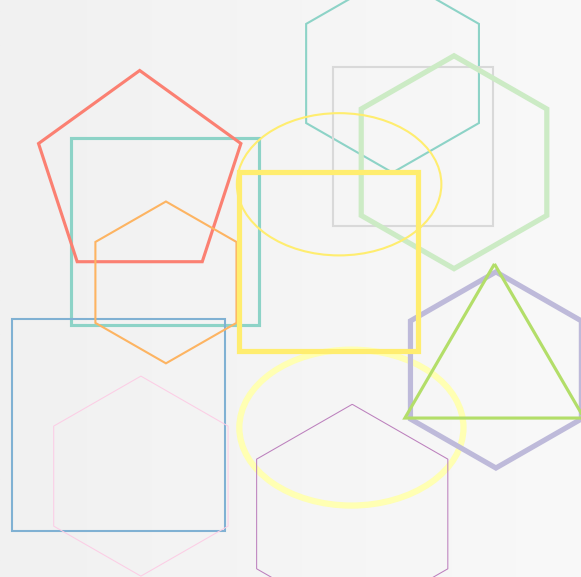[{"shape": "hexagon", "thickness": 1, "radius": 0.86, "center": [0.675, 0.872]}, {"shape": "square", "thickness": 1.5, "radius": 0.81, "center": [0.284, 0.599]}, {"shape": "oval", "thickness": 3, "radius": 0.96, "center": [0.605, 0.259]}, {"shape": "hexagon", "thickness": 2.5, "radius": 0.85, "center": [0.853, 0.359]}, {"shape": "pentagon", "thickness": 1.5, "radius": 0.92, "center": [0.24, 0.694]}, {"shape": "square", "thickness": 1, "radius": 0.92, "center": [0.204, 0.263]}, {"shape": "hexagon", "thickness": 1, "radius": 0.7, "center": [0.285, 0.51]}, {"shape": "triangle", "thickness": 1.5, "radius": 0.89, "center": [0.851, 0.364]}, {"shape": "hexagon", "thickness": 0.5, "radius": 0.87, "center": [0.242, 0.175]}, {"shape": "square", "thickness": 1, "radius": 0.69, "center": [0.711, 0.746]}, {"shape": "hexagon", "thickness": 0.5, "radius": 0.95, "center": [0.606, 0.109]}, {"shape": "hexagon", "thickness": 2.5, "radius": 0.92, "center": [0.781, 0.718]}, {"shape": "oval", "thickness": 1, "radius": 0.88, "center": [0.583, 0.68]}, {"shape": "square", "thickness": 2.5, "radius": 0.77, "center": [0.565, 0.546]}]